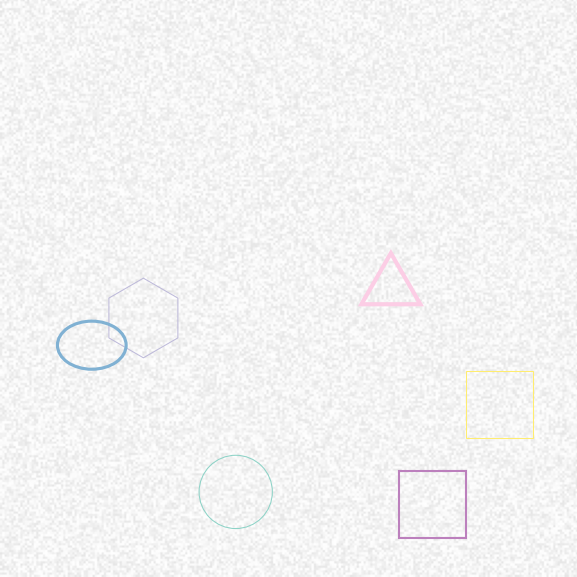[{"shape": "circle", "thickness": 0.5, "radius": 0.32, "center": [0.408, 0.147]}, {"shape": "hexagon", "thickness": 0.5, "radius": 0.34, "center": [0.248, 0.448]}, {"shape": "oval", "thickness": 1.5, "radius": 0.3, "center": [0.159, 0.401]}, {"shape": "triangle", "thickness": 2, "radius": 0.29, "center": [0.677, 0.502]}, {"shape": "square", "thickness": 1, "radius": 0.29, "center": [0.749, 0.125]}, {"shape": "square", "thickness": 0.5, "radius": 0.29, "center": [0.866, 0.299]}]